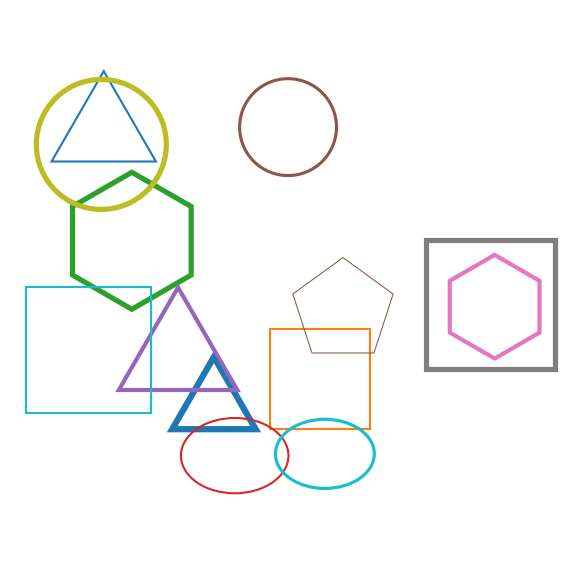[{"shape": "triangle", "thickness": 1, "radius": 0.52, "center": [0.18, 0.772]}, {"shape": "triangle", "thickness": 3, "radius": 0.42, "center": [0.37, 0.298]}, {"shape": "square", "thickness": 1, "radius": 0.43, "center": [0.554, 0.342]}, {"shape": "hexagon", "thickness": 2.5, "radius": 0.59, "center": [0.228, 0.582]}, {"shape": "oval", "thickness": 1, "radius": 0.47, "center": [0.406, 0.21]}, {"shape": "triangle", "thickness": 2, "radius": 0.59, "center": [0.308, 0.383]}, {"shape": "circle", "thickness": 1.5, "radius": 0.42, "center": [0.499, 0.779]}, {"shape": "pentagon", "thickness": 0.5, "radius": 0.46, "center": [0.594, 0.462]}, {"shape": "hexagon", "thickness": 2, "radius": 0.45, "center": [0.857, 0.468]}, {"shape": "square", "thickness": 2.5, "radius": 0.56, "center": [0.849, 0.472]}, {"shape": "circle", "thickness": 2.5, "radius": 0.56, "center": [0.175, 0.749]}, {"shape": "oval", "thickness": 1.5, "radius": 0.43, "center": [0.563, 0.213]}, {"shape": "square", "thickness": 1, "radius": 0.55, "center": [0.153, 0.392]}]